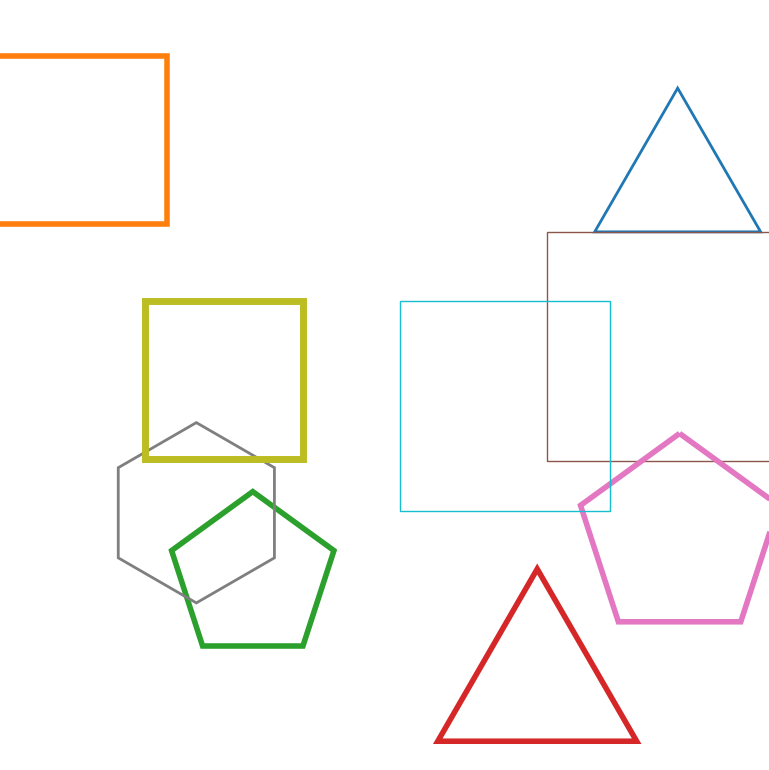[{"shape": "triangle", "thickness": 1, "radius": 0.62, "center": [0.88, 0.761]}, {"shape": "square", "thickness": 2, "radius": 0.54, "center": [0.108, 0.818]}, {"shape": "pentagon", "thickness": 2, "radius": 0.55, "center": [0.328, 0.251]}, {"shape": "triangle", "thickness": 2, "radius": 0.75, "center": [0.698, 0.112]}, {"shape": "square", "thickness": 0.5, "radius": 0.74, "center": [0.86, 0.551]}, {"shape": "pentagon", "thickness": 2, "radius": 0.68, "center": [0.883, 0.302]}, {"shape": "hexagon", "thickness": 1, "radius": 0.59, "center": [0.255, 0.334]}, {"shape": "square", "thickness": 2.5, "radius": 0.51, "center": [0.291, 0.506]}, {"shape": "square", "thickness": 0.5, "radius": 0.68, "center": [0.656, 0.473]}]